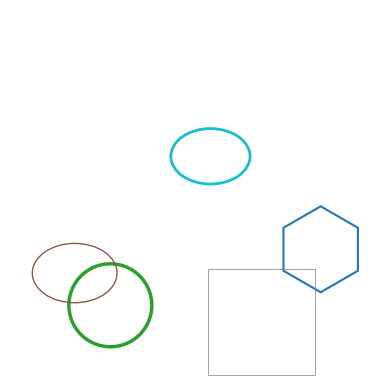[{"shape": "hexagon", "thickness": 1.5, "radius": 0.56, "center": [0.833, 0.353]}, {"shape": "circle", "thickness": 2.5, "radius": 0.54, "center": [0.287, 0.207]}, {"shape": "oval", "thickness": 1, "radius": 0.55, "center": [0.194, 0.291]}, {"shape": "square", "thickness": 0.5, "radius": 0.69, "center": [0.68, 0.164]}, {"shape": "oval", "thickness": 2, "radius": 0.51, "center": [0.547, 0.594]}]